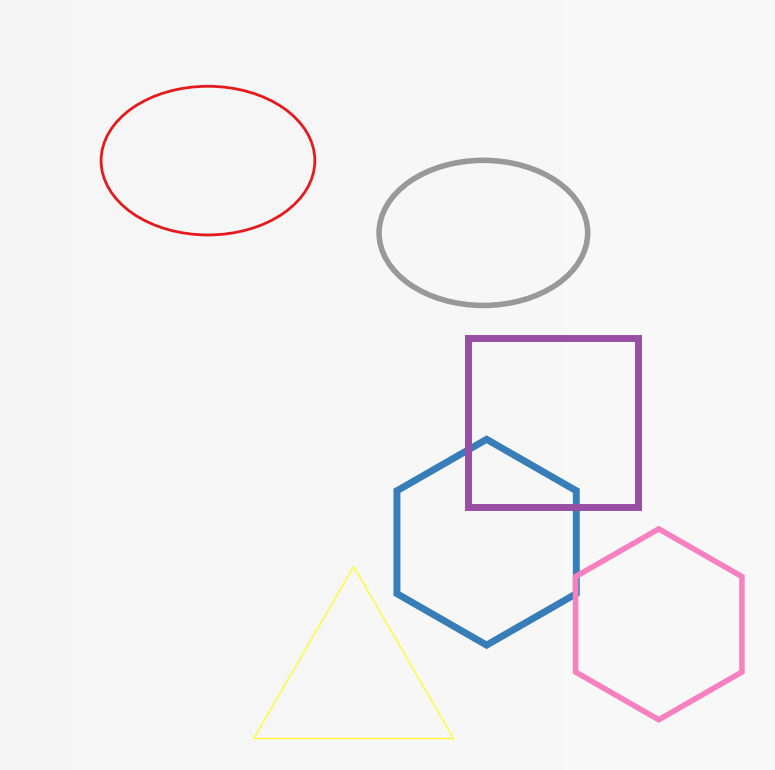[{"shape": "oval", "thickness": 1, "radius": 0.69, "center": [0.268, 0.791]}, {"shape": "hexagon", "thickness": 2.5, "radius": 0.67, "center": [0.628, 0.296]}, {"shape": "square", "thickness": 2.5, "radius": 0.55, "center": [0.713, 0.451]}, {"shape": "triangle", "thickness": 0.5, "radius": 0.74, "center": [0.456, 0.115]}, {"shape": "hexagon", "thickness": 2, "radius": 0.62, "center": [0.85, 0.189]}, {"shape": "oval", "thickness": 2, "radius": 0.67, "center": [0.624, 0.698]}]